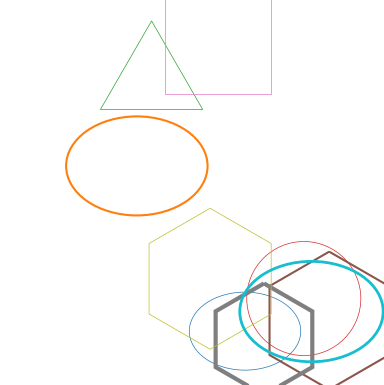[{"shape": "oval", "thickness": 0.5, "radius": 0.72, "center": [0.636, 0.14]}, {"shape": "oval", "thickness": 1.5, "radius": 0.92, "center": [0.355, 0.569]}, {"shape": "triangle", "thickness": 0.5, "radius": 0.77, "center": [0.394, 0.792]}, {"shape": "circle", "thickness": 0.5, "radius": 0.74, "center": [0.789, 0.225]}, {"shape": "hexagon", "thickness": 1.5, "radius": 0.89, "center": [0.855, 0.167]}, {"shape": "square", "thickness": 0.5, "radius": 0.69, "center": [0.566, 0.894]}, {"shape": "hexagon", "thickness": 3, "radius": 0.72, "center": [0.686, 0.119]}, {"shape": "hexagon", "thickness": 0.5, "radius": 0.92, "center": [0.546, 0.276]}, {"shape": "oval", "thickness": 2, "radius": 0.93, "center": [0.809, 0.191]}]